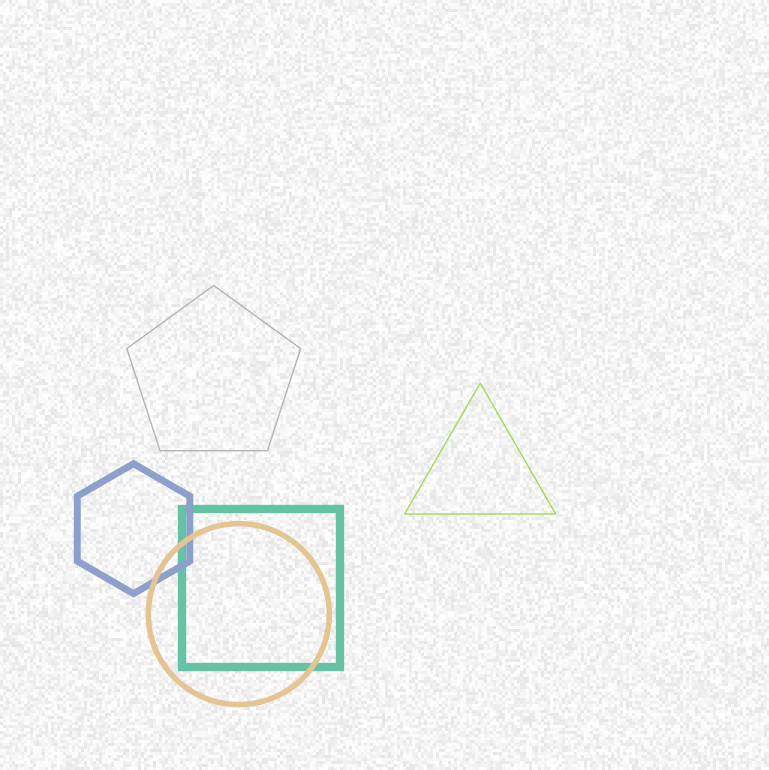[{"shape": "square", "thickness": 3, "radius": 0.51, "center": [0.339, 0.236]}, {"shape": "hexagon", "thickness": 2.5, "radius": 0.42, "center": [0.173, 0.313]}, {"shape": "triangle", "thickness": 0.5, "radius": 0.57, "center": [0.624, 0.389]}, {"shape": "circle", "thickness": 2, "radius": 0.59, "center": [0.31, 0.202]}, {"shape": "pentagon", "thickness": 0.5, "radius": 0.59, "center": [0.278, 0.511]}]